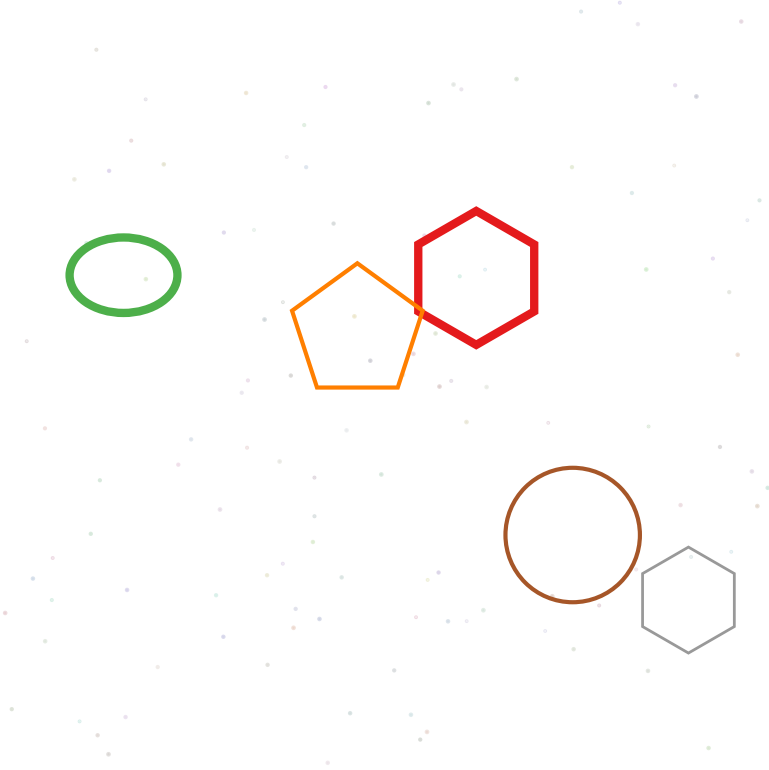[{"shape": "hexagon", "thickness": 3, "radius": 0.43, "center": [0.618, 0.639]}, {"shape": "oval", "thickness": 3, "radius": 0.35, "center": [0.16, 0.643]}, {"shape": "pentagon", "thickness": 1.5, "radius": 0.45, "center": [0.464, 0.569]}, {"shape": "circle", "thickness": 1.5, "radius": 0.44, "center": [0.744, 0.305]}, {"shape": "hexagon", "thickness": 1, "radius": 0.34, "center": [0.894, 0.221]}]